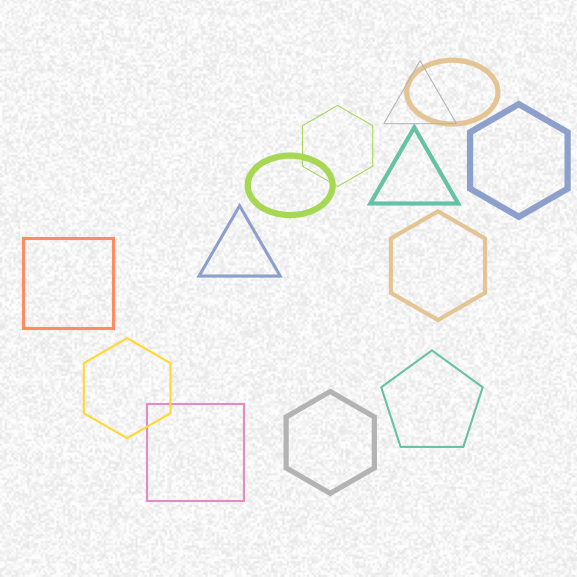[{"shape": "pentagon", "thickness": 1, "radius": 0.46, "center": [0.748, 0.3]}, {"shape": "triangle", "thickness": 2, "radius": 0.44, "center": [0.717, 0.691]}, {"shape": "square", "thickness": 1.5, "radius": 0.39, "center": [0.118, 0.509]}, {"shape": "triangle", "thickness": 1.5, "radius": 0.41, "center": [0.415, 0.562]}, {"shape": "hexagon", "thickness": 3, "radius": 0.49, "center": [0.898, 0.721]}, {"shape": "square", "thickness": 1, "radius": 0.42, "center": [0.338, 0.216]}, {"shape": "hexagon", "thickness": 0.5, "radius": 0.35, "center": [0.585, 0.746]}, {"shape": "oval", "thickness": 3, "radius": 0.37, "center": [0.502, 0.678]}, {"shape": "hexagon", "thickness": 1, "radius": 0.43, "center": [0.22, 0.327]}, {"shape": "hexagon", "thickness": 2, "radius": 0.47, "center": [0.758, 0.539]}, {"shape": "oval", "thickness": 2.5, "radius": 0.39, "center": [0.783, 0.84]}, {"shape": "hexagon", "thickness": 2.5, "radius": 0.44, "center": [0.572, 0.233]}, {"shape": "triangle", "thickness": 0.5, "radius": 0.36, "center": [0.728, 0.821]}]